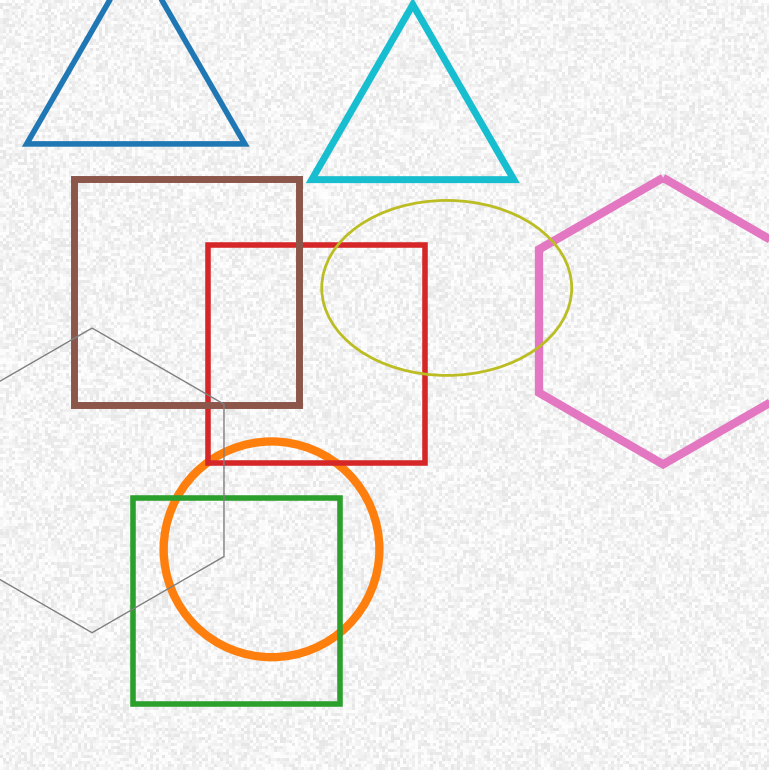[{"shape": "triangle", "thickness": 2, "radius": 0.82, "center": [0.176, 0.895]}, {"shape": "circle", "thickness": 3, "radius": 0.7, "center": [0.353, 0.287]}, {"shape": "square", "thickness": 2, "radius": 0.67, "center": [0.307, 0.22]}, {"shape": "square", "thickness": 2, "radius": 0.71, "center": [0.411, 0.54]}, {"shape": "square", "thickness": 2.5, "radius": 0.73, "center": [0.243, 0.621]}, {"shape": "hexagon", "thickness": 3, "radius": 0.93, "center": [0.861, 0.583]}, {"shape": "hexagon", "thickness": 0.5, "radius": 0.99, "center": [0.12, 0.376]}, {"shape": "oval", "thickness": 1, "radius": 0.81, "center": [0.58, 0.626]}, {"shape": "triangle", "thickness": 2.5, "radius": 0.76, "center": [0.536, 0.842]}]